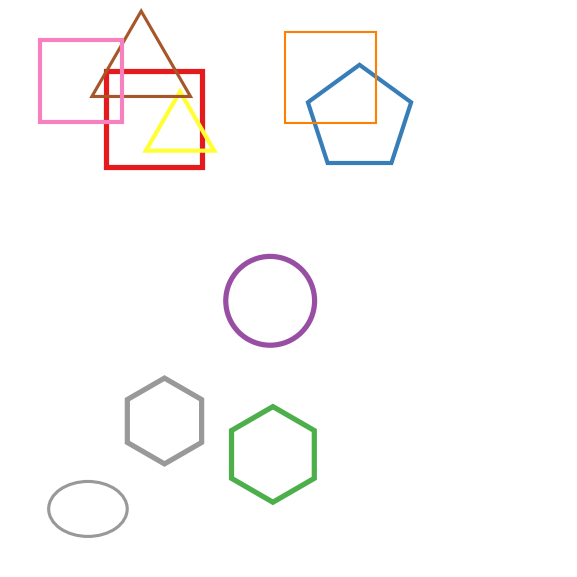[{"shape": "square", "thickness": 2.5, "radius": 0.42, "center": [0.266, 0.793]}, {"shape": "pentagon", "thickness": 2, "radius": 0.47, "center": [0.623, 0.793]}, {"shape": "hexagon", "thickness": 2.5, "radius": 0.41, "center": [0.473, 0.212]}, {"shape": "circle", "thickness": 2.5, "radius": 0.38, "center": [0.468, 0.478]}, {"shape": "square", "thickness": 1, "radius": 0.39, "center": [0.572, 0.865]}, {"shape": "triangle", "thickness": 2, "radius": 0.34, "center": [0.312, 0.772]}, {"shape": "triangle", "thickness": 1.5, "radius": 0.49, "center": [0.244, 0.881]}, {"shape": "square", "thickness": 2, "radius": 0.35, "center": [0.141, 0.86]}, {"shape": "oval", "thickness": 1.5, "radius": 0.34, "center": [0.152, 0.118]}, {"shape": "hexagon", "thickness": 2.5, "radius": 0.37, "center": [0.285, 0.27]}]